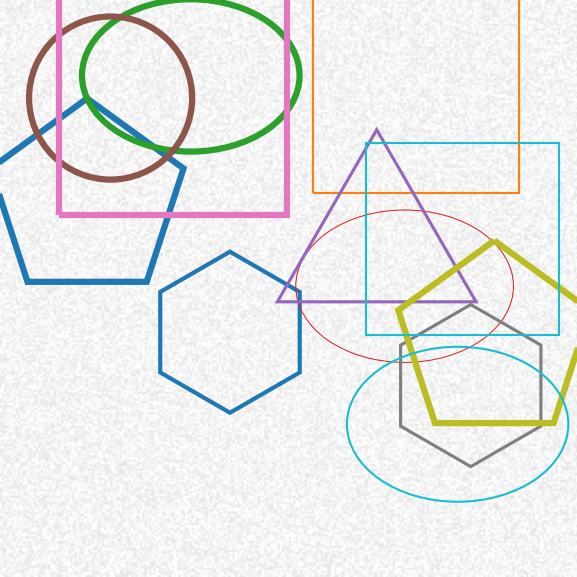[{"shape": "hexagon", "thickness": 2, "radius": 0.7, "center": [0.398, 0.424]}, {"shape": "pentagon", "thickness": 3, "radius": 0.88, "center": [0.151, 0.653]}, {"shape": "square", "thickness": 1, "radius": 0.89, "center": [0.72, 0.844]}, {"shape": "oval", "thickness": 3, "radius": 0.94, "center": [0.33, 0.869]}, {"shape": "oval", "thickness": 0.5, "radius": 0.94, "center": [0.701, 0.504]}, {"shape": "triangle", "thickness": 1.5, "radius": 0.99, "center": [0.652, 0.576]}, {"shape": "circle", "thickness": 3, "radius": 0.71, "center": [0.192, 0.829]}, {"shape": "square", "thickness": 3, "radius": 0.99, "center": [0.299, 0.824]}, {"shape": "hexagon", "thickness": 1.5, "radius": 0.7, "center": [0.815, 0.331]}, {"shape": "pentagon", "thickness": 3, "radius": 0.87, "center": [0.856, 0.408]}, {"shape": "square", "thickness": 1, "radius": 0.83, "center": [0.8, 0.585]}, {"shape": "oval", "thickness": 1, "radius": 0.96, "center": [0.792, 0.264]}]